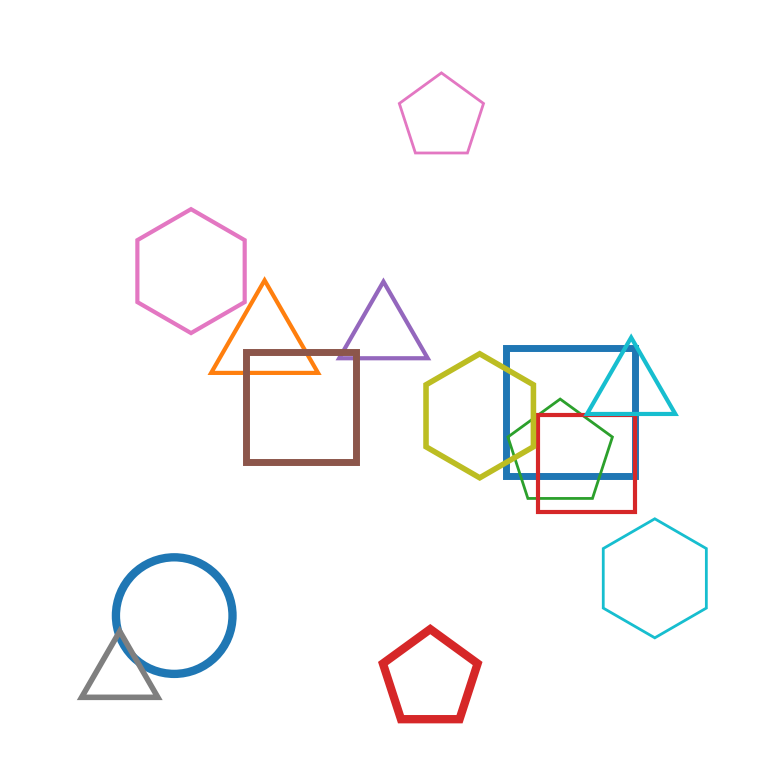[{"shape": "circle", "thickness": 3, "radius": 0.38, "center": [0.226, 0.201]}, {"shape": "square", "thickness": 2.5, "radius": 0.42, "center": [0.741, 0.465]}, {"shape": "triangle", "thickness": 1.5, "radius": 0.4, "center": [0.344, 0.556]}, {"shape": "pentagon", "thickness": 1, "radius": 0.36, "center": [0.727, 0.41]}, {"shape": "square", "thickness": 1.5, "radius": 0.31, "center": [0.762, 0.398]}, {"shape": "pentagon", "thickness": 3, "radius": 0.32, "center": [0.559, 0.118]}, {"shape": "triangle", "thickness": 1.5, "radius": 0.33, "center": [0.498, 0.568]}, {"shape": "square", "thickness": 2.5, "radius": 0.36, "center": [0.391, 0.471]}, {"shape": "pentagon", "thickness": 1, "radius": 0.29, "center": [0.573, 0.848]}, {"shape": "hexagon", "thickness": 1.5, "radius": 0.4, "center": [0.248, 0.648]}, {"shape": "triangle", "thickness": 2, "radius": 0.29, "center": [0.155, 0.123]}, {"shape": "hexagon", "thickness": 2, "radius": 0.4, "center": [0.623, 0.46]}, {"shape": "hexagon", "thickness": 1, "radius": 0.39, "center": [0.85, 0.249]}, {"shape": "triangle", "thickness": 1.5, "radius": 0.33, "center": [0.82, 0.495]}]